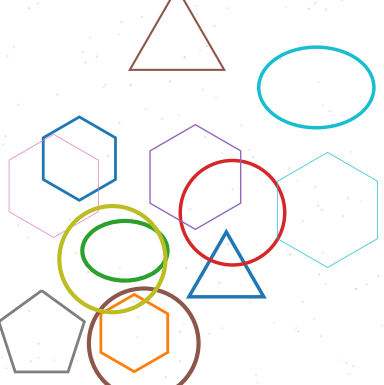[{"shape": "triangle", "thickness": 2.5, "radius": 0.56, "center": [0.588, 0.285]}, {"shape": "hexagon", "thickness": 2, "radius": 0.54, "center": [0.206, 0.588]}, {"shape": "hexagon", "thickness": 2, "radius": 0.5, "center": [0.349, 0.135]}, {"shape": "oval", "thickness": 3, "radius": 0.55, "center": [0.325, 0.349]}, {"shape": "circle", "thickness": 2.5, "radius": 0.68, "center": [0.604, 0.447]}, {"shape": "hexagon", "thickness": 1, "radius": 0.68, "center": [0.507, 0.54]}, {"shape": "circle", "thickness": 3, "radius": 0.71, "center": [0.373, 0.108]}, {"shape": "triangle", "thickness": 1.5, "radius": 0.71, "center": [0.46, 0.889]}, {"shape": "hexagon", "thickness": 0.5, "radius": 0.67, "center": [0.139, 0.517]}, {"shape": "pentagon", "thickness": 2, "radius": 0.58, "center": [0.108, 0.128]}, {"shape": "circle", "thickness": 3, "radius": 0.69, "center": [0.292, 0.327]}, {"shape": "oval", "thickness": 2.5, "radius": 0.75, "center": [0.822, 0.773]}, {"shape": "hexagon", "thickness": 0.5, "radius": 0.75, "center": [0.851, 0.455]}]